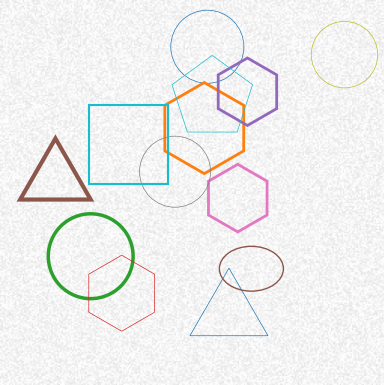[{"shape": "triangle", "thickness": 0.5, "radius": 0.59, "center": [0.595, 0.186]}, {"shape": "circle", "thickness": 0.5, "radius": 0.47, "center": [0.539, 0.879]}, {"shape": "hexagon", "thickness": 2, "radius": 0.59, "center": [0.531, 0.667]}, {"shape": "circle", "thickness": 2.5, "radius": 0.55, "center": [0.236, 0.334]}, {"shape": "hexagon", "thickness": 0.5, "radius": 0.49, "center": [0.316, 0.238]}, {"shape": "hexagon", "thickness": 2, "radius": 0.44, "center": [0.643, 0.762]}, {"shape": "oval", "thickness": 1, "radius": 0.42, "center": [0.653, 0.302]}, {"shape": "triangle", "thickness": 3, "radius": 0.53, "center": [0.144, 0.535]}, {"shape": "hexagon", "thickness": 2, "radius": 0.44, "center": [0.618, 0.485]}, {"shape": "circle", "thickness": 0.5, "radius": 0.46, "center": [0.455, 0.554]}, {"shape": "circle", "thickness": 0.5, "radius": 0.43, "center": [0.895, 0.858]}, {"shape": "pentagon", "thickness": 0.5, "radius": 0.55, "center": [0.551, 0.746]}, {"shape": "square", "thickness": 1.5, "radius": 0.51, "center": [0.334, 0.626]}]